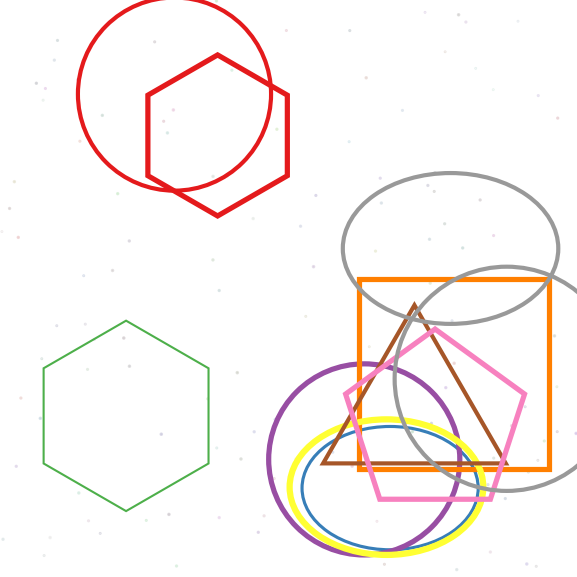[{"shape": "hexagon", "thickness": 2.5, "radius": 0.7, "center": [0.377, 0.765]}, {"shape": "circle", "thickness": 2, "radius": 0.84, "center": [0.302, 0.836]}, {"shape": "oval", "thickness": 1.5, "radius": 0.76, "center": [0.676, 0.154]}, {"shape": "hexagon", "thickness": 1, "radius": 0.82, "center": [0.218, 0.279]}, {"shape": "circle", "thickness": 2.5, "radius": 0.83, "center": [0.631, 0.204]}, {"shape": "square", "thickness": 2.5, "radius": 0.82, "center": [0.786, 0.352]}, {"shape": "oval", "thickness": 3, "radius": 0.84, "center": [0.669, 0.156]}, {"shape": "triangle", "thickness": 2, "radius": 0.91, "center": [0.718, 0.288]}, {"shape": "pentagon", "thickness": 2.5, "radius": 0.81, "center": [0.753, 0.266]}, {"shape": "circle", "thickness": 2, "radius": 0.97, "center": [0.877, 0.343]}, {"shape": "oval", "thickness": 2, "radius": 0.93, "center": [0.78, 0.569]}]